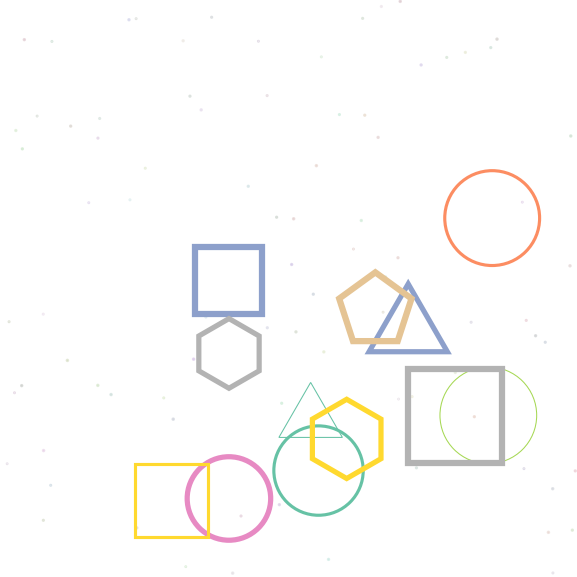[{"shape": "circle", "thickness": 1.5, "radius": 0.39, "center": [0.552, 0.184]}, {"shape": "triangle", "thickness": 0.5, "radius": 0.32, "center": [0.538, 0.273]}, {"shape": "circle", "thickness": 1.5, "radius": 0.41, "center": [0.852, 0.621]}, {"shape": "triangle", "thickness": 2.5, "radius": 0.39, "center": [0.707, 0.429]}, {"shape": "square", "thickness": 3, "radius": 0.29, "center": [0.395, 0.513]}, {"shape": "circle", "thickness": 2.5, "radius": 0.36, "center": [0.396, 0.136]}, {"shape": "circle", "thickness": 0.5, "radius": 0.42, "center": [0.846, 0.28]}, {"shape": "square", "thickness": 1.5, "radius": 0.32, "center": [0.297, 0.132]}, {"shape": "hexagon", "thickness": 2.5, "radius": 0.34, "center": [0.6, 0.239]}, {"shape": "pentagon", "thickness": 3, "radius": 0.33, "center": [0.65, 0.462]}, {"shape": "square", "thickness": 3, "radius": 0.41, "center": [0.789, 0.279]}, {"shape": "hexagon", "thickness": 2.5, "radius": 0.3, "center": [0.397, 0.387]}]